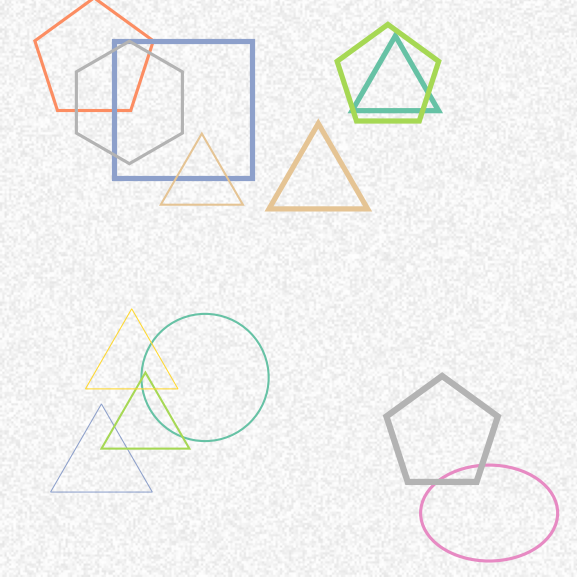[{"shape": "triangle", "thickness": 2.5, "radius": 0.43, "center": [0.685, 0.851]}, {"shape": "circle", "thickness": 1, "radius": 0.55, "center": [0.355, 0.345]}, {"shape": "pentagon", "thickness": 1.5, "radius": 0.54, "center": [0.163, 0.895]}, {"shape": "triangle", "thickness": 0.5, "radius": 0.51, "center": [0.176, 0.198]}, {"shape": "square", "thickness": 2.5, "radius": 0.6, "center": [0.317, 0.81]}, {"shape": "oval", "thickness": 1.5, "radius": 0.59, "center": [0.847, 0.111]}, {"shape": "triangle", "thickness": 1, "radius": 0.44, "center": [0.252, 0.266]}, {"shape": "pentagon", "thickness": 2.5, "radius": 0.46, "center": [0.672, 0.864]}, {"shape": "triangle", "thickness": 0.5, "radius": 0.46, "center": [0.228, 0.372]}, {"shape": "triangle", "thickness": 2.5, "radius": 0.49, "center": [0.551, 0.687]}, {"shape": "triangle", "thickness": 1, "radius": 0.41, "center": [0.349, 0.686]}, {"shape": "pentagon", "thickness": 3, "radius": 0.51, "center": [0.766, 0.247]}, {"shape": "hexagon", "thickness": 1.5, "radius": 0.53, "center": [0.224, 0.822]}]